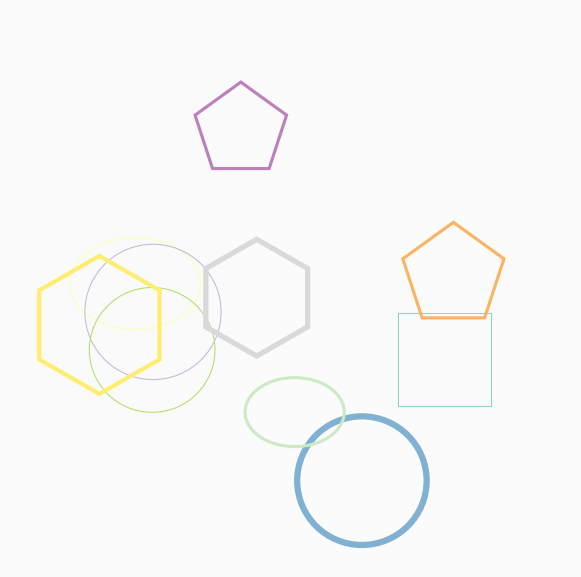[{"shape": "square", "thickness": 0.5, "radius": 0.4, "center": [0.764, 0.377]}, {"shape": "oval", "thickness": 0.5, "radius": 0.56, "center": [0.233, 0.508]}, {"shape": "circle", "thickness": 0.5, "radius": 0.59, "center": [0.263, 0.459]}, {"shape": "circle", "thickness": 3, "radius": 0.56, "center": [0.623, 0.167]}, {"shape": "pentagon", "thickness": 1.5, "radius": 0.46, "center": [0.78, 0.523]}, {"shape": "circle", "thickness": 0.5, "radius": 0.54, "center": [0.262, 0.393]}, {"shape": "hexagon", "thickness": 2.5, "radius": 0.51, "center": [0.442, 0.484]}, {"shape": "pentagon", "thickness": 1.5, "radius": 0.41, "center": [0.414, 0.774]}, {"shape": "oval", "thickness": 1.5, "radius": 0.43, "center": [0.507, 0.286]}, {"shape": "hexagon", "thickness": 2, "radius": 0.6, "center": [0.171, 0.437]}]